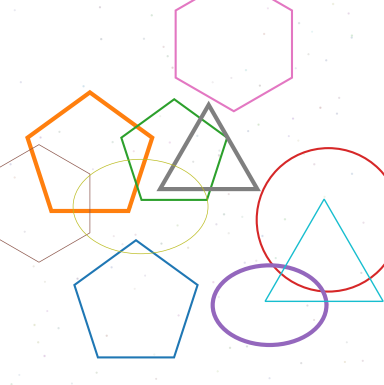[{"shape": "pentagon", "thickness": 1.5, "radius": 0.84, "center": [0.353, 0.208]}, {"shape": "pentagon", "thickness": 3, "radius": 0.85, "center": [0.233, 0.59]}, {"shape": "pentagon", "thickness": 1.5, "radius": 0.72, "center": [0.453, 0.598]}, {"shape": "circle", "thickness": 1.5, "radius": 0.93, "center": [0.853, 0.429]}, {"shape": "oval", "thickness": 3, "radius": 0.74, "center": [0.7, 0.207]}, {"shape": "hexagon", "thickness": 0.5, "radius": 0.76, "center": [0.101, 0.472]}, {"shape": "hexagon", "thickness": 1.5, "radius": 0.87, "center": [0.607, 0.886]}, {"shape": "triangle", "thickness": 3, "radius": 0.73, "center": [0.542, 0.582]}, {"shape": "oval", "thickness": 0.5, "radius": 0.88, "center": [0.365, 0.464]}, {"shape": "triangle", "thickness": 1, "radius": 0.89, "center": [0.842, 0.306]}]